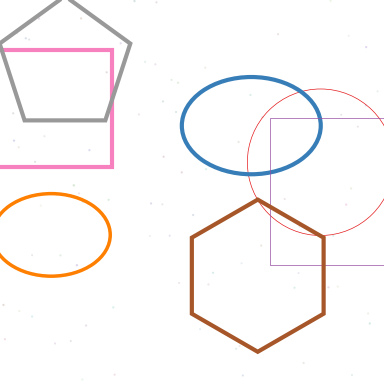[{"shape": "circle", "thickness": 0.5, "radius": 0.95, "center": [0.833, 0.579]}, {"shape": "oval", "thickness": 3, "radius": 0.9, "center": [0.653, 0.674]}, {"shape": "square", "thickness": 0.5, "radius": 0.96, "center": [0.892, 0.502]}, {"shape": "oval", "thickness": 2.5, "radius": 0.77, "center": [0.133, 0.39]}, {"shape": "hexagon", "thickness": 3, "radius": 0.99, "center": [0.669, 0.284]}, {"shape": "square", "thickness": 3, "radius": 0.76, "center": [0.138, 0.718]}, {"shape": "pentagon", "thickness": 3, "radius": 0.89, "center": [0.169, 0.832]}]